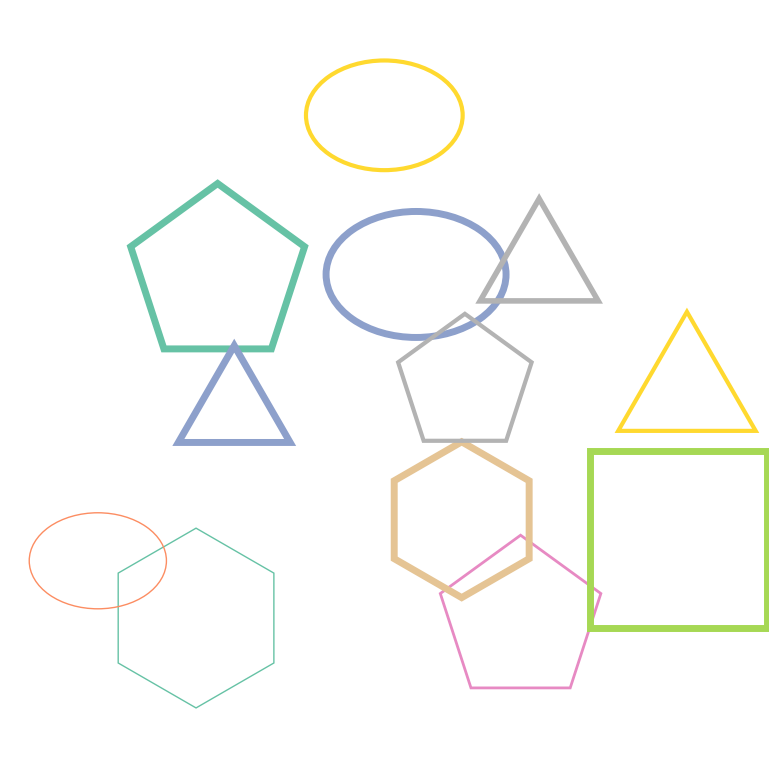[{"shape": "hexagon", "thickness": 0.5, "radius": 0.58, "center": [0.255, 0.197]}, {"shape": "pentagon", "thickness": 2.5, "radius": 0.59, "center": [0.283, 0.643]}, {"shape": "oval", "thickness": 0.5, "radius": 0.45, "center": [0.127, 0.272]}, {"shape": "triangle", "thickness": 2.5, "radius": 0.42, "center": [0.304, 0.467]}, {"shape": "oval", "thickness": 2.5, "radius": 0.58, "center": [0.54, 0.644]}, {"shape": "pentagon", "thickness": 1, "radius": 0.55, "center": [0.676, 0.195]}, {"shape": "square", "thickness": 2.5, "radius": 0.58, "center": [0.881, 0.299]}, {"shape": "triangle", "thickness": 1.5, "radius": 0.52, "center": [0.892, 0.492]}, {"shape": "oval", "thickness": 1.5, "radius": 0.51, "center": [0.499, 0.85]}, {"shape": "hexagon", "thickness": 2.5, "radius": 0.51, "center": [0.6, 0.325]}, {"shape": "pentagon", "thickness": 1.5, "radius": 0.46, "center": [0.604, 0.501]}, {"shape": "triangle", "thickness": 2, "radius": 0.44, "center": [0.7, 0.653]}]